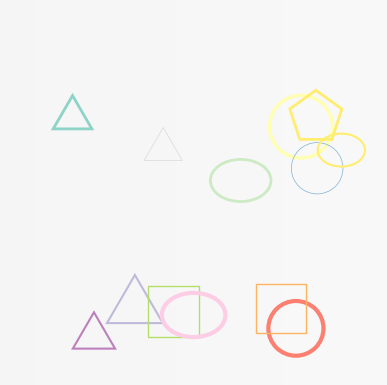[{"shape": "triangle", "thickness": 2, "radius": 0.29, "center": [0.187, 0.694]}, {"shape": "circle", "thickness": 2.5, "radius": 0.41, "center": [0.777, 0.671]}, {"shape": "triangle", "thickness": 1.5, "radius": 0.42, "center": [0.348, 0.202]}, {"shape": "circle", "thickness": 3, "radius": 0.36, "center": [0.764, 0.147]}, {"shape": "circle", "thickness": 0.5, "radius": 0.33, "center": [0.818, 0.563]}, {"shape": "square", "thickness": 1, "radius": 0.32, "center": [0.725, 0.198]}, {"shape": "square", "thickness": 1, "radius": 0.33, "center": [0.448, 0.19]}, {"shape": "oval", "thickness": 3, "radius": 0.41, "center": [0.5, 0.182]}, {"shape": "triangle", "thickness": 0.5, "radius": 0.29, "center": [0.421, 0.612]}, {"shape": "triangle", "thickness": 1.5, "radius": 0.31, "center": [0.242, 0.126]}, {"shape": "oval", "thickness": 2, "radius": 0.39, "center": [0.621, 0.531]}, {"shape": "oval", "thickness": 1.5, "radius": 0.31, "center": [0.881, 0.61]}, {"shape": "pentagon", "thickness": 2, "radius": 0.35, "center": [0.815, 0.695]}]